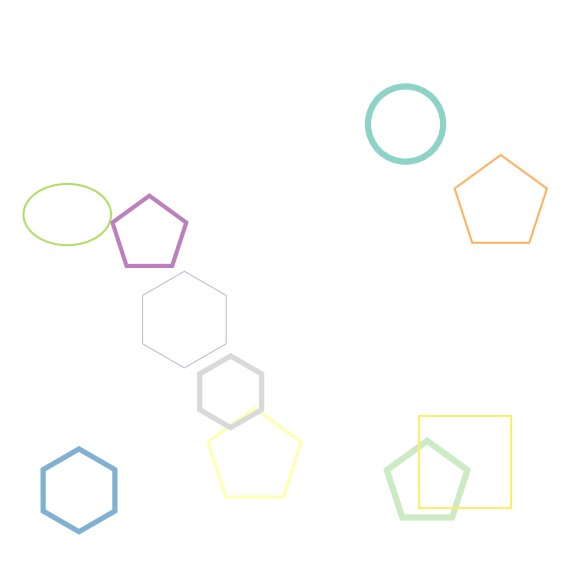[{"shape": "circle", "thickness": 3, "radius": 0.33, "center": [0.702, 0.784]}, {"shape": "pentagon", "thickness": 1.5, "radius": 0.43, "center": [0.441, 0.207]}, {"shape": "hexagon", "thickness": 0.5, "radius": 0.42, "center": [0.319, 0.446]}, {"shape": "hexagon", "thickness": 2.5, "radius": 0.36, "center": [0.137, 0.15]}, {"shape": "pentagon", "thickness": 1, "radius": 0.42, "center": [0.867, 0.647]}, {"shape": "oval", "thickness": 1, "radius": 0.38, "center": [0.117, 0.628]}, {"shape": "hexagon", "thickness": 2.5, "radius": 0.31, "center": [0.399, 0.321]}, {"shape": "pentagon", "thickness": 2, "radius": 0.34, "center": [0.259, 0.593]}, {"shape": "pentagon", "thickness": 3, "radius": 0.37, "center": [0.74, 0.162]}, {"shape": "square", "thickness": 1, "radius": 0.4, "center": [0.805, 0.199]}]